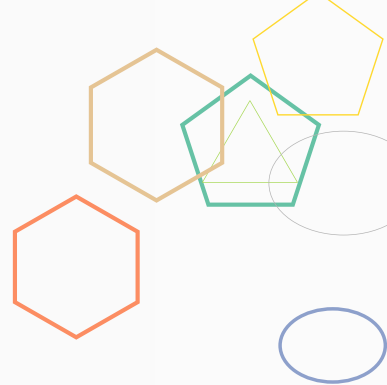[{"shape": "pentagon", "thickness": 3, "radius": 0.93, "center": [0.647, 0.618]}, {"shape": "hexagon", "thickness": 3, "radius": 0.91, "center": [0.197, 0.307]}, {"shape": "oval", "thickness": 2.5, "radius": 0.68, "center": [0.859, 0.103]}, {"shape": "triangle", "thickness": 0.5, "radius": 0.71, "center": [0.645, 0.597]}, {"shape": "pentagon", "thickness": 1, "radius": 0.88, "center": [0.821, 0.844]}, {"shape": "hexagon", "thickness": 3, "radius": 0.98, "center": [0.404, 0.675]}, {"shape": "oval", "thickness": 0.5, "radius": 0.96, "center": [0.887, 0.524]}]